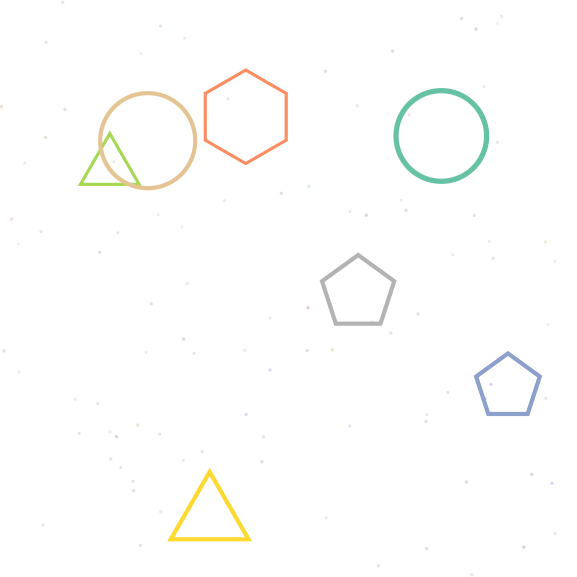[{"shape": "circle", "thickness": 2.5, "radius": 0.39, "center": [0.764, 0.764]}, {"shape": "hexagon", "thickness": 1.5, "radius": 0.4, "center": [0.426, 0.797]}, {"shape": "pentagon", "thickness": 2, "radius": 0.29, "center": [0.88, 0.329]}, {"shape": "triangle", "thickness": 1.5, "radius": 0.29, "center": [0.19, 0.709]}, {"shape": "triangle", "thickness": 2, "radius": 0.39, "center": [0.363, 0.104]}, {"shape": "circle", "thickness": 2, "radius": 0.41, "center": [0.256, 0.756]}, {"shape": "pentagon", "thickness": 2, "radius": 0.33, "center": [0.62, 0.492]}]